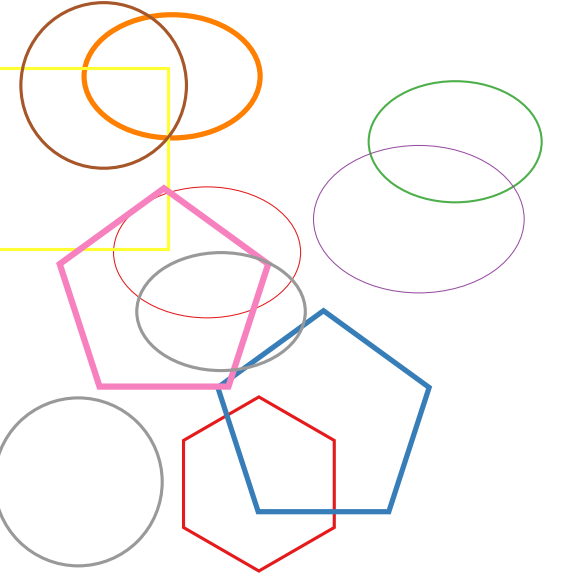[{"shape": "oval", "thickness": 0.5, "radius": 0.81, "center": [0.359, 0.562]}, {"shape": "hexagon", "thickness": 1.5, "radius": 0.75, "center": [0.448, 0.161]}, {"shape": "pentagon", "thickness": 2.5, "radius": 0.96, "center": [0.56, 0.269]}, {"shape": "oval", "thickness": 1, "radius": 0.75, "center": [0.788, 0.754]}, {"shape": "oval", "thickness": 0.5, "radius": 0.91, "center": [0.725, 0.62]}, {"shape": "oval", "thickness": 2.5, "radius": 0.76, "center": [0.298, 0.867]}, {"shape": "square", "thickness": 1.5, "radius": 0.79, "center": [0.134, 0.724]}, {"shape": "circle", "thickness": 1.5, "radius": 0.72, "center": [0.179, 0.851]}, {"shape": "pentagon", "thickness": 3, "radius": 0.95, "center": [0.284, 0.483]}, {"shape": "circle", "thickness": 1.5, "radius": 0.73, "center": [0.135, 0.165]}, {"shape": "oval", "thickness": 1.5, "radius": 0.73, "center": [0.383, 0.46]}]